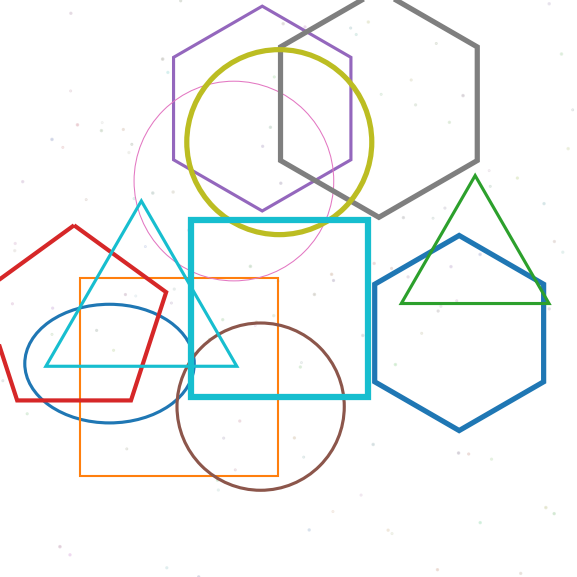[{"shape": "hexagon", "thickness": 2.5, "radius": 0.84, "center": [0.795, 0.422]}, {"shape": "oval", "thickness": 1.5, "radius": 0.73, "center": [0.19, 0.37]}, {"shape": "square", "thickness": 1, "radius": 0.86, "center": [0.31, 0.347]}, {"shape": "triangle", "thickness": 1.5, "radius": 0.74, "center": [0.823, 0.547]}, {"shape": "pentagon", "thickness": 2, "radius": 0.84, "center": [0.128, 0.441]}, {"shape": "hexagon", "thickness": 1.5, "radius": 0.89, "center": [0.454, 0.811]}, {"shape": "circle", "thickness": 1.5, "radius": 0.72, "center": [0.451, 0.295]}, {"shape": "circle", "thickness": 0.5, "radius": 0.86, "center": [0.405, 0.686]}, {"shape": "hexagon", "thickness": 2.5, "radius": 0.98, "center": [0.656, 0.82]}, {"shape": "circle", "thickness": 2.5, "radius": 0.8, "center": [0.484, 0.753]}, {"shape": "square", "thickness": 3, "radius": 0.77, "center": [0.484, 0.465]}, {"shape": "triangle", "thickness": 1.5, "radius": 0.95, "center": [0.245, 0.46]}]